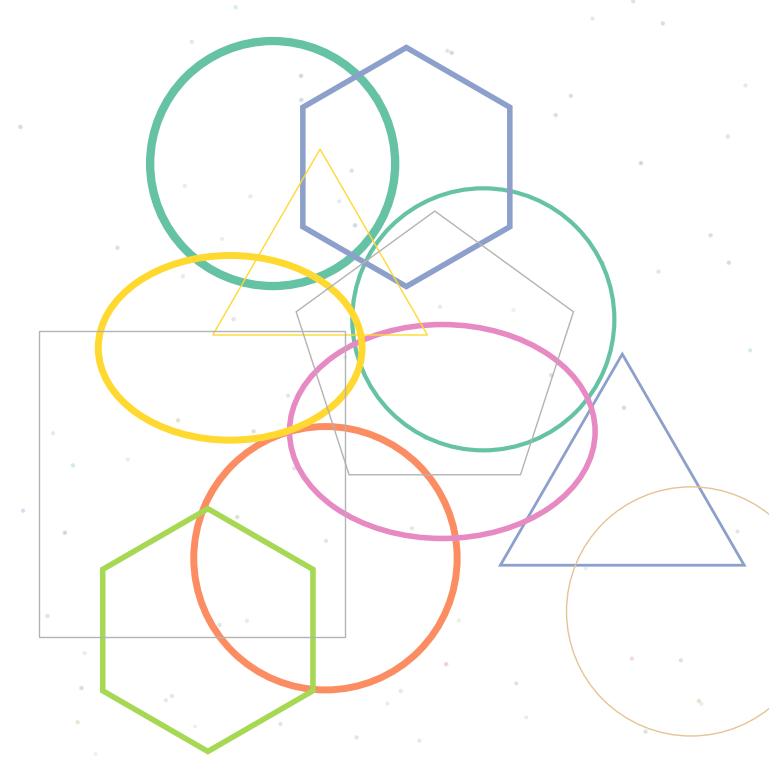[{"shape": "circle", "thickness": 1.5, "radius": 0.85, "center": [0.628, 0.585]}, {"shape": "circle", "thickness": 3, "radius": 0.8, "center": [0.354, 0.788]}, {"shape": "circle", "thickness": 2.5, "radius": 0.86, "center": [0.423, 0.275]}, {"shape": "triangle", "thickness": 1, "radius": 0.91, "center": [0.808, 0.357]}, {"shape": "hexagon", "thickness": 2, "radius": 0.78, "center": [0.528, 0.783]}, {"shape": "oval", "thickness": 2, "radius": 0.99, "center": [0.574, 0.44]}, {"shape": "hexagon", "thickness": 2, "radius": 0.79, "center": [0.27, 0.182]}, {"shape": "triangle", "thickness": 0.5, "radius": 0.8, "center": [0.416, 0.645]}, {"shape": "oval", "thickness": 2.5, "radius": 0.86, "center": [0.299, 0.548]}, {"shape": "circle", "thickness": 0.5, "radius": 0.81, "center": [0.898, 0.206]}, {"shape": "square", "thickness": 0.5, "radius": 0.99, "center": [0.25, 0.371]}, {"shape": "pentagon", "thickness": 0.5, "radius": 0.95, "center": [0.565, 0.537]}]